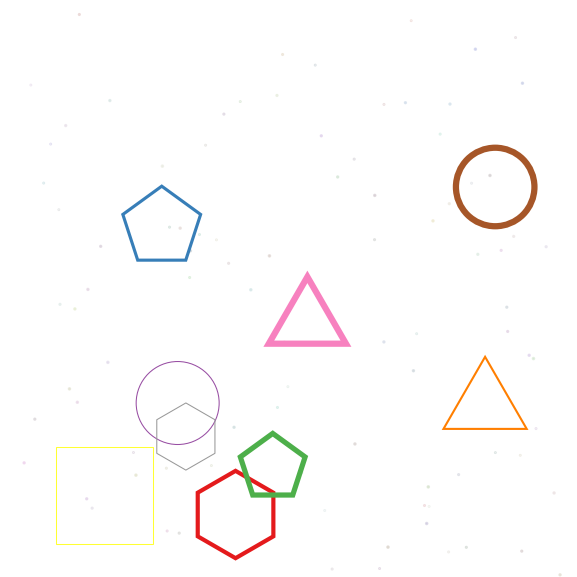[{"shape": "hexagon", "thickness": 2, "radius": 0.38, "center": [0.408, 0.108]}, {"shape": "pentagon", "thickness": 1.5, "radius": 0.35, "center": [0.28, 0.606]}, {"shape": "pentagon", "thickness": 2.5, "radius": 0.29, "center": [0.472, 0.19]}, {"shape": "circle", "thickness": 0.5, "radius": 0.36, "center": [0.308, 0.301]}, {"shape": "triangle", "thickness": 1, "radius": 0.42, "center": [0.84, 0.298]}, {"shape": "square", "thickness": 0.5, "radius": 0.42, "center": [0.181, 0.141]}, {"shape": "circle", "thickness": 3, "radius": 0.34, "center": [0.857, 0.675]}, {"shape": "triangle", "thickness": 3, "radius": 0.39, "center": [0.532, 0.443]}, {"shape": "hexagon", "thickness": 0.5, "radius": 0.29, "center": [0.322, 0.243]}]